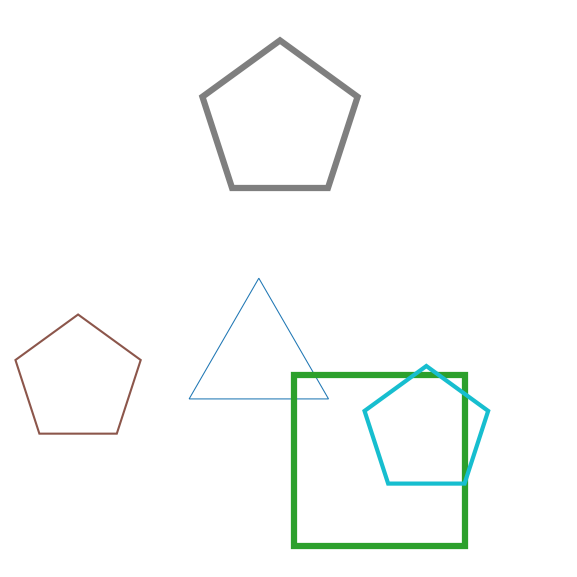[{"shape": "triangle", "thickness": 0.5, "radius": 0.7, "center": [0.448, 0.378]}, {"shape": "square", "thickness": 3, "radius": 0.74, "center": [0.657, 0.202]}, {"shape": "pentagon", "thickness": 1, "radius": 0.57, "center": [0.135, 0.34]}, {"shape": "pentagon", "thickness": 3, "radius": 0.71, "center": [0.485, 0.788]}, {"shape": "pentagon", "thickness": 2, "radius": 0.56, "center": [0.738, 0.253]}]